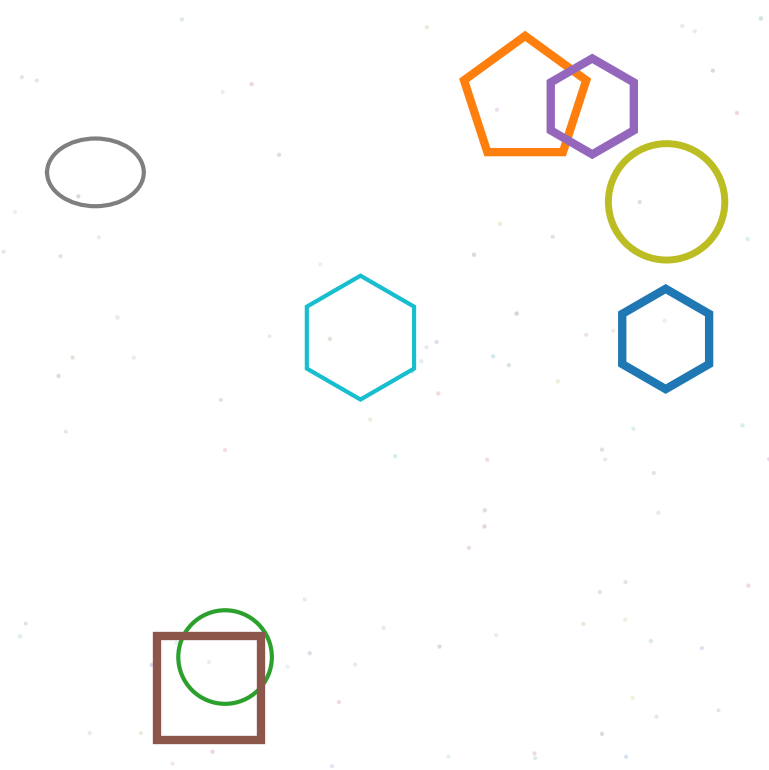[{"shape": "hexagon", "thickness": 3, "radius": 0.33, "center": [0.865, 0.56]}, {"shape": "pentagon", "thickness": 3, "radius": 0.42, "center": [0.682, 0.87]}, {"shape": "circle", "thickness": 1.5, "radius": 0.3, "center": [0.292, 0.147]}, {"shape": "hexagon", "thickness": 3, "radius": 0.31, "center": [0.769, 0.862]}, {"shape": "square", "thickness": 3, "radius": 0.34, "center": [0.271, 0.106]}, {"shape": "oval", "thickness": 1.5, "radius": 0.31, "center": [0.124, 0.776]}, {"shape": "circle", "thickness": 2.5, "radius": 0.38, "center": [0.866, 0.738]}, {"shape": "hexagon", "thickness": 1.5, "radius": 0.4, "center": [0.468, 0.562]}]